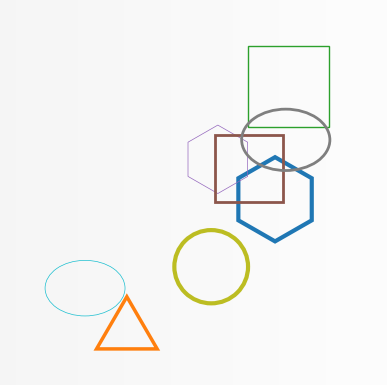[{"shape": "hexagon", "thickness": 3, "radius": 0.55, "center": [0.71, 0.482]}, {"shape": "triangle", "thickness": 2.5, "radius": 0.45, "center": [0.327, 0.139]}, {"shape": "square", "thickness": 1, "radius": 0.52, "center": [0.745, 0.776]}, {"shape": "hexagon", "thickness": 0.5, "radius": 0.44, "center": [0.562, 0.586]}, {"shape": "square", "thickness": 2, "radius": 0.44, "center": [0.643, 0.563]}, {"shape": "oval", "thickness": 2, "radius": 0.57, "center": [0.737, 0.637]}, {"shape": "circle", "thickness": 3, "radius": 0.48, "center": [0.545, 0.307]}, {"shape": "oval", "thickness": 0.5, "radius": 0.52, "center": [0.219, 0.252]}]